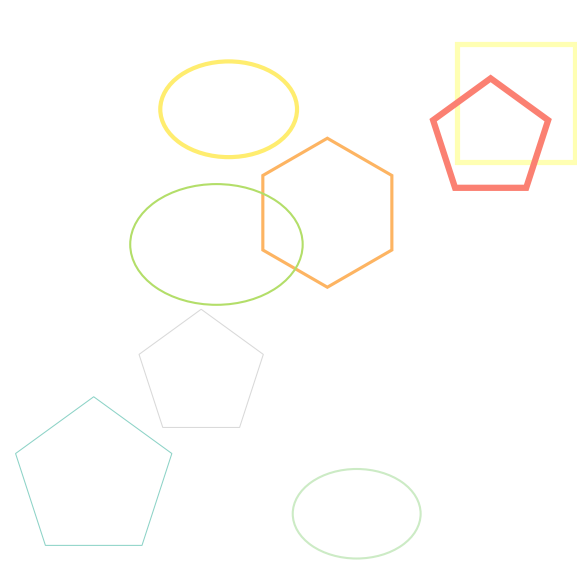[{"shape": "pentagon", "thickness": 0.5, "radius": 0.71, "center": [0.162, 0.17]}, {"shape": "square", "thickness": 2.5, "radius": 0.51, "center": [0.893, 0.82]}, {"shape": "pentagon", "thickness": 3, "radius": 0.52, "center": [0.85, 0.759]}, {"shape": "hexagon", "thickness": 1.5, "radius": 0.64, "center": [0.567, 0.631]}, {"shape": "oval", "thickness": 1, "radius": 0.75, "center": [0.375, 0.576]}, {"shape": "pentagon", "thickness": 0.5, "radius": 0.57, "center": [0.348, 0.35]}, {"shape": "oval", "thickness": 1, "radius": 0.55, "center": [0.618, 0.11]}, {"shape": "oval", "thickness": 2, "radius": 0.59, "center": [0.396, 0.81]}]